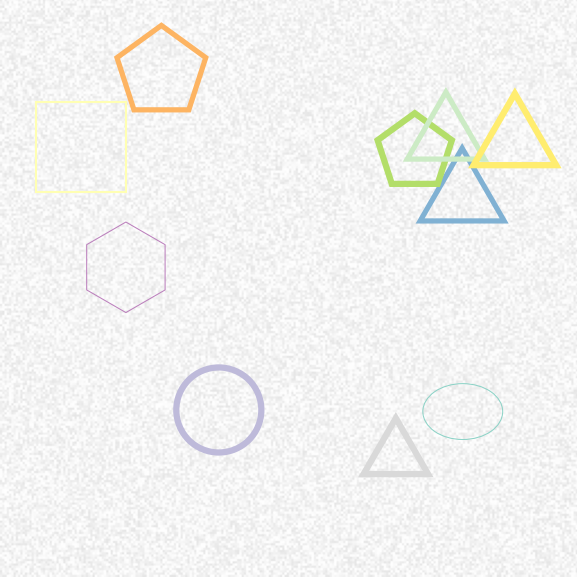[{"shape": "oval", "thickness": 0.5, "radius": 0.35, "center": [0.801, 0.286]}, {"shape": "square", "thickness": 1, "radius": 0.39, "center": [0.14, 0.745]}, {"shape": "circle", "thickness": 3, "radius": 0.37, "center": [0.379, 0.289]}, {"shape": "triangle", "thickness": 2.5, "radius": 0.42, "center": [0.8, 0.659]}, {"shape": "pentagon", "thickness": 2.5, "radius": 0.4, "center": [0.279, 0.874]}, {"shape": "pentagon", "thickness": 3, "radius": 0.34, "center": [0.718, 0.735]}, {"shape": "triangle", "thickness": 3, "radius": 0.32, "center": [0.685, 0.21]}, {"shape": "hexagon", "thickness": 0.5, "radius": 0.39, "center": [0.218, 0.536]}, {"shape": "triangle", "thickness": 2.5, "radius": 0.39, "center": [0.772, 0.762]}, {"shape": "triangle", "thickness": 3, "radius": 0.41, "center": [0.892, 0.754]}]